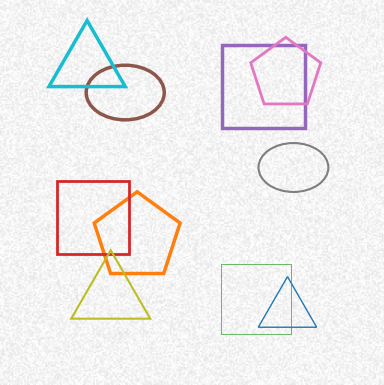[{"shape": "triangle", "thickness": 1, "radius": 0.44, "center": [0.747, 0.194]}, {"shape": "pentagon", "thickness": 2.5, "radius": 0.59, "center": [0.356, 0.384]}, {"shape": "square", "thickness": 0.5, "radius": 0.46, "center": [0.665, 0.222]}, {"shape": "square", "thickness": 2, "radius": 0.47, "center": [0.241, 0.435]}, {"shape": "square", "thickness": 2.5, "radius": 0.54, "center": [0.684, 0.776]}, {"shape": "oval", "thickness": 2.5, "radius": 0.51, "center": [0.325, 0.76]}, {"shape": "pentagon", "thickness": 2, "radius": 0.48, "center": [0.742, 0.807]}, {"shape": "oval", "thickness": 1.5, "radius": 0.45, "center": [0.762, 0.565]}, {"shape": "triangle", "thickness": 1.5, "radius": 0.59, "center": [0.288, 0.232]}, {"shape": "triangle", "thickness": 2.5, "radius": 0.57, "center": [0.226, 0.832]}]